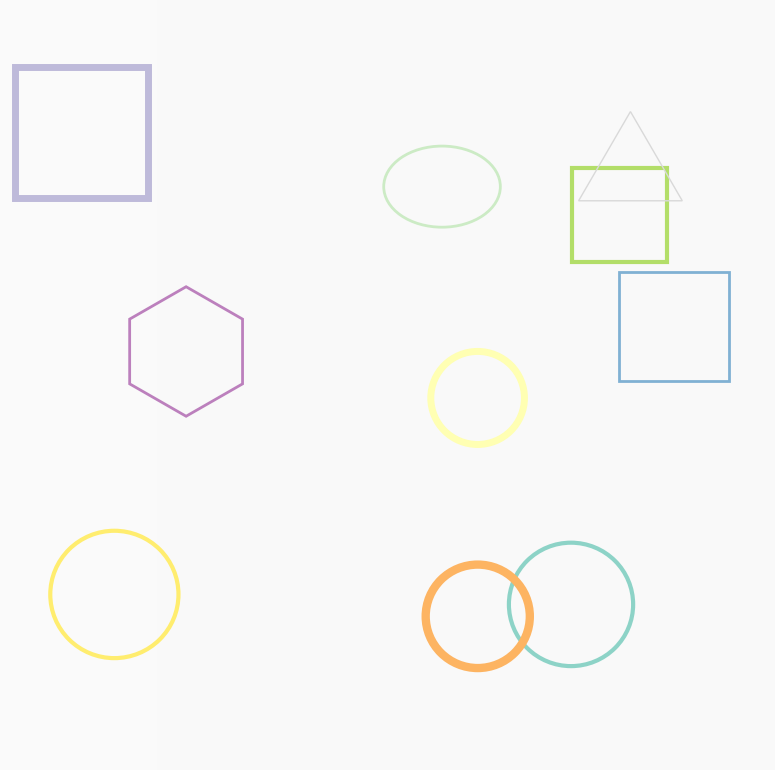[{"shape": "circle", "thickness": 1.5, "radius": 0.4, "center": [0.737, 0.215]}, {"shape": "circle", "thickness": 2.5, "radius": 0.3, "center": [0.616, 0.483]}, {"shape": "square", "thickness": 2.5, "radius": 0.43, "center": [0.105, 0.828]}, {"shape": "square", "thickness": 1, "radius": 0.35, "center": [0.87, 0.576]}, {"shape": "circle", "thickness": 3, "radius": 0.34, "center": [0.616, 0.2]}, {"shape": "square", "thickness": 1.5, "radius": 0.31, "center": [0.8, 0.721]}, {"shape": "triangle", "thickness": 0.5, "radius": 0.39, "center": [0.813, 0.778]}, {"shape": "hexagon", "thickness": 1, "radius": 0.42, "center": [0.24, 0.544]}, {"shape": "oval", "thickness": 1, "radius": 0.38, "center": [0.57, 0.758]}, {"shape": "circle", "thickness": 1.5, "radius": 0.41, "center": [0.148, 0.228]}]